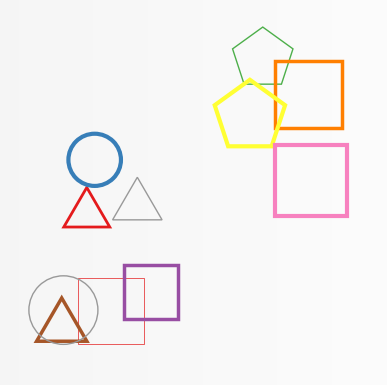[{"shape": "triangle", "thickness": 2, "radius": 0.34, "center": [0.224, 0.445]}, {"shape": "square", "thickness": 0.5, "radius": 0.43, "center": [0.287, 0.192]}, {"shape": "circle", "thickness": 3, "radius": 0.34, "center": [0.244, 0.585]}, {"shape": "pentagon", "thickness": 1, "radius": 0.41, "center": [0.678, 0.848]}, {"shape": "square", "thickness": 2.5, "radius": 0.35, "center": [0.389, 0.242]}, {"shape": "square", "thickness": 2.5, "radius": 0.43, "center": [0.797, 0.754]}, {"shape": "pentagon", "thickness": 3, "radius": 0.48, "center": [0.645, 0.697]}, {"shape": "triangle", "thickness": 2.5, "radius": 0.37, "center": [0.159, 0.151]}, {"shape": "square", "thickness": 3, "radius": 0.46, "center": [0.802, 0.532]}, {"shape": "circle", "thickness": 1, "radius": 0.45, "center": [0.164, 0.195]}, {"shape": "triangle", "thickness": 1, "radius": 0.37, "center": [0.354, 0.466]}]